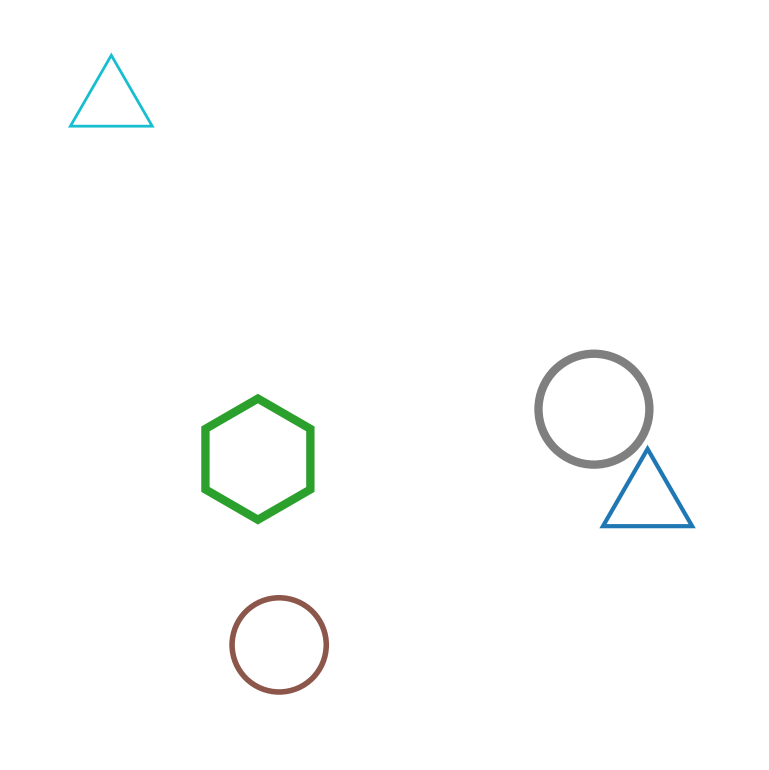[{"shape": "triangle", "thickness": 1.5, "radius": 0.33, "center": [0.841, 0.35]}, {"shape": "hexagon", "thickness": 3, "radius": 0.39, "center": [0.335, 0.404]}, {"shape": "circle", "thickness": 2, "radius": 0.31, "center": [0.363, 0.162]}, {"shape": "circle", "thickness": 3, "radius": 0.36, "center": [0.771, 0.469]}, {"shape": "triangle", "thickness": 1, "radius": 0.31, "center": [0.145, 0.867]}]